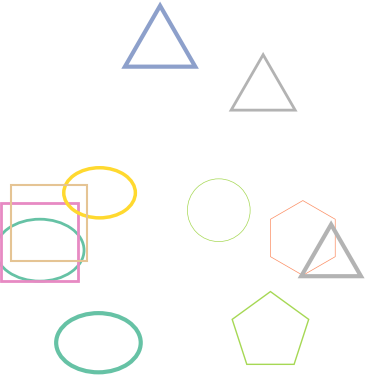[{"shape": "oval", "thickness": 3, "radius": 0.55, "center": [0.256, 0.11]}, {"shape": "oval", "thickness": 2, "radius": 0.57, "center": [0.103, 0.35]}, {"shape": "hexagon", "thickness": 0.5, "radius": 0.49, "center": [0.787, 0.382]}, {"shape": "triangle", "thickness": 3, "radius": 0.53, "center": [0.416, 0.88]}, {"shape": "square", "thickness": 2, "radius": 0.5, "center": [0.103, 0.372]}, {"shape": "pentagon", "thickness": 1, "radius": 0.52, "center": [0.702, 0.138]}, {"shape": "circle", "thickness": 0.5, "radius": 0.41, "center": [0.568, 0.454]}, {"shape": "oval", "thickness": 2.5, "radius": 0.47, "center": [0.259, 0.499]}, {"shape": "square", "thickness": 1.5, "radius": 0.49, "center": [0.128, 0.421]}, {"shape": "triangle", "thickness": 3, "radius": 0.45, "center": [0.86, 0.327]}, {"shape": "triangle", "thickness": 2, "radius": 0.48, "center": [0.683, 0.762]}]